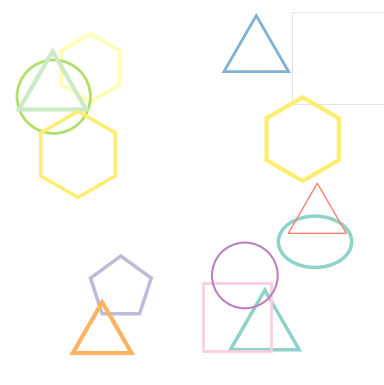[{"shape": "triangle", "thickness": 2.5, "radius": 0.52, "center": [0.688, 0.143]}, {"shape": "oval", "thickness": 2.5, "radius": 0.48, "center": [0.818, 0.372]}, {"shape": "hexagon", "thickness": 2.5, "radius": 0.44, "center": [0.235, 0.824]}, {"shape": "pentagon", "thickness": 2.5, "radius": 0.41, "center": [0.314, 0.252]}, {"shape": "triangle", "thickness": 1, "radius": 0.43, "center": [0.824, 0.437]}, {"shape": "triangle", "thickness": 2, "radius": 0.49, "center": [0.666, 0.862]}, {"shape": "triangle", "thickness": 3, "radius": 0.44, "center": [0.265, 0.127]}, {"shape": "circle", "thickness": 2, "radius": 0.48, "center": [0.14, 0.749]}, {"shape": "square", "thickness": 2, "radius": 0.44, "center": [0.615, 0.176]}, {"shape": "square", "thickness": 0.5, "radius": 0.6, "center": [0.879, 0.85]}, {"shape": "circle", "thickness": 1.5, "radius": 0.43, "center": [0.636, 0.285]}, {"shape": "triangle", "thickness": 3, "radius": 0.5, "center": [0.137, 0.766]}, {"shape": "hexagon", "thickness": 2.5, "radius": 0.56, "center": [0.203, 0.599]}, {"shape": "hexagon", "thickness": 3, "radius": 0.54, "center": [0.786, 0.639]}]